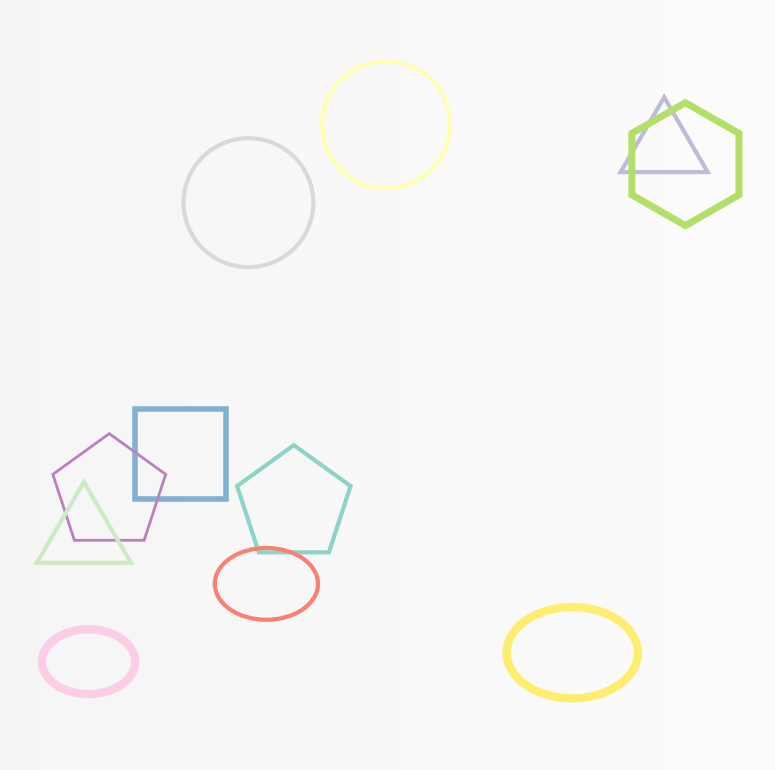[{"shape": "pentagon", "thickness": 1.5, "radius": 0.38, "center": [0.379, 0.345]}, {"shape": "circle", "thickness": 1.5, "radius": 0.41, "center": [0.498, 0.838]}, {"shape": "triangle", "thickness": 1.5, "radius": 0.32, "center": [0.857, 0.809]}, {"shape": "oval", "thickness": 1.5, "radius": 0.33, "center": [0.344, 0.242]}, {"shape": "square", "thickness": 2, "radius": 0.29, "center": [0.233, 0.411]}, {"shape": "hexagon", "thickness": 2.5, "radius": 0.4, "center": [0.884, 0.787]}, {"shape": "oval", "thickness": 3, "radius": 0.3, "center": [0.114, 0.141]}, {"shape": "circle", "thickness": 1.5, "radius": 0.42, "center": [0.321, 0.737]}, {"shape": "pentagon", "thickness": 1, "radius": 0.38, "center": [0.141, 0.36]}, {"shape": "triangle", "thickness": 1.5, "radius": 0.35, "center": [0.108, 0.304]}, {"shape": "oval", "thickness": 3, "radius": 0.42, "center": [0.738, 0.152]}]